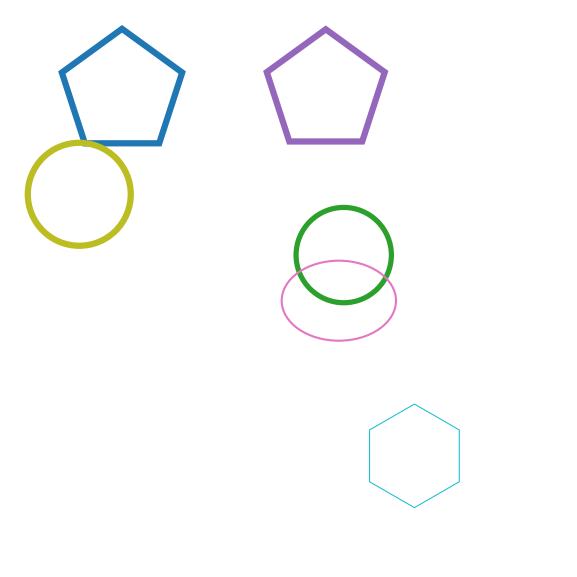[{"shape": "pentagon", "thickness": 3, "radius": 0.55, "center": [0.211, 0.84]}, {"shape": "circle", "thickness": 2.5, "radius": 0.41, "center": [0.595, 0.557]}, {"shape": "pentagon", "thickness": 3, "radius": 0.54, "center": [0.564, 0.841]}, {"shape": "oval", "thickness": 1, "radius": 0.49, "center": [0.587, 0.478]}, {"shape": "circle", "thickness": 3, "radius": 0.45, "center": [0.137, 0.663]}, {"shape": "hexagon", "thickness": 0.5, "radius": 0.45, "center": [0.718, 0.21]}]